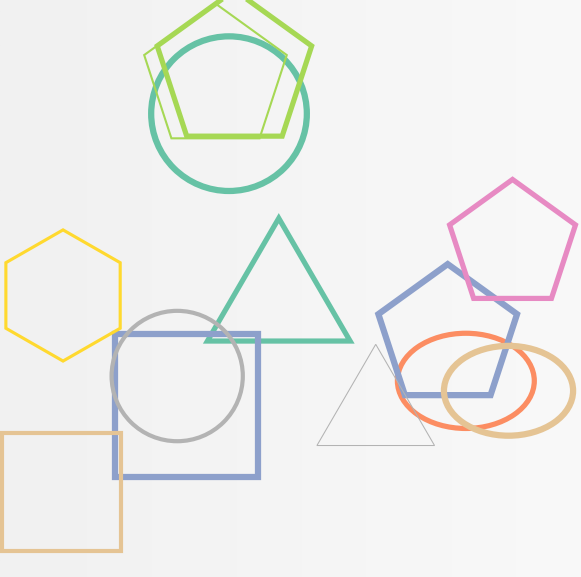[{"shape": "triangle", "thickness": 2.5, "radius": 0.71, "center": [0.48, 0.479]}, {"shape": "circle", "thickness": 3, "radius": 0.67, "center": [0.394, 0.802]}, {"shape": "oval", "thickness": 2.5, "radius": 0.59, "center": [0.801, 0.34]}, {"shape": "square", "thickness": 3, "radius": 0.62, "center": [0.321, 0.297]}, {"shape": "pentagon", "thickness": 3, "radius": 0.63, "center": [0.77, 0.416]}, {"shape": "pentagon", "thickness": 2.5, "radius": 0.57, "center": [0.882, 0.575]}, {"shape": "pentagon", "thickness": 2.5, "radius": 0.7, "center": [0.403, 0.876]}, {"shape": "pentagon", "thickness": 1, "radius": 0.64, "center": [0.371, 0.864]}, {"shape": "hexagon", "thickness": 1.5, "radius": 0.57, "center": [0.108, 0.487]}, {"shape": "square", "thickness": 2, "radius": 0.51, "center": [0.105, 0.147]}, {"shape": "oval", "thickness": 3, "radius": 0.56, "center": [0.875, 0.322]}, {"shape": "triangle", "thickness": 0.5, "radius": 0.58, "center": [0.646, 0.286]}, {"shape": "circle", "thickness": 2, "radius": 0.56, "center": [0.305, 0.348]}]